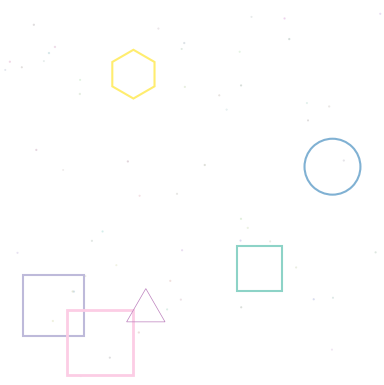[{"shape": "square", "thickness": 1.5, "radius": 0.29, "center": [0.674, 0.302]}, {"shape": "square", "thickness": 1.5, "radius": 0.39, "center": [0.139, 0.206]}, {"shape": "circle", "thickness": 1.5, "radius": 0.36, "center": [0.864, 0.567]}, {"shape": "square", "thickness": 2, "radius": 0.42, "center": [0.259, 0.11]}, {"shape": "triangle", "thickness": 0.5, "radius": 0.29, "center": [0.379, 0.193]}, {"shape": "hexagon", "thickness": 1.5, "radius": 0.32, "center": [0.347, 0.807]}]